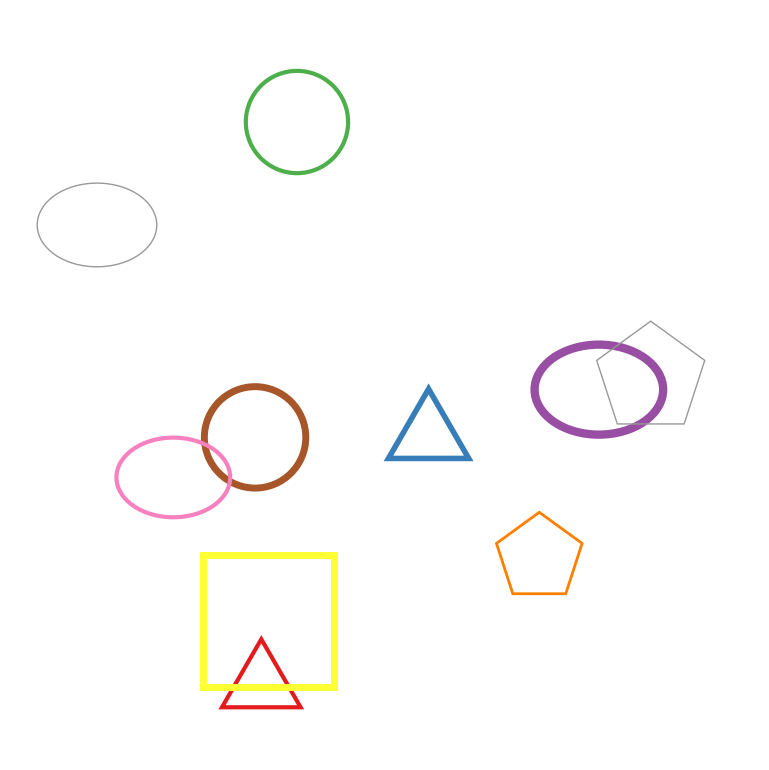[{"shape": "triangle", "thickness": 1.5, "radius": 0.29, "center": [0.339, 0.111]}, {"shape": "triangle", "thickness": 2, "radius": 0.3, "center": [0.557, 0.435]}, {"shape": "circle", "thickness": 1.5, "radius": 0.33, "center": [0.386, 0.842]}, {"shape": "oval", "thickness": 3, "radius": 0.42, "center": [0.778, 0.494]}, {"shape": "pentagon", "thickness": 1, "radius": 0.29, "center": [0.7, 0.276]}, {"shape": "square", "thickness": 2.5, "radius": 0.43, "center": [0.349, 0.193]}, {"shape": "circle", "thickness": 2.5, "radius": 0.33, "center": [0.331, 0.432]}, {"shape": "oval", "thickness": 1.5, "radius": 0.37, "center": [0.225, 0.38]}, {"shape": "oval", "thickness": 0.5, "radius": 0.39, "center": [0.126, 0.708]}, {"shape": "pentagon", "thickness": 0.5, "radius": 0.37, "center": [0.845, 0.509]}]